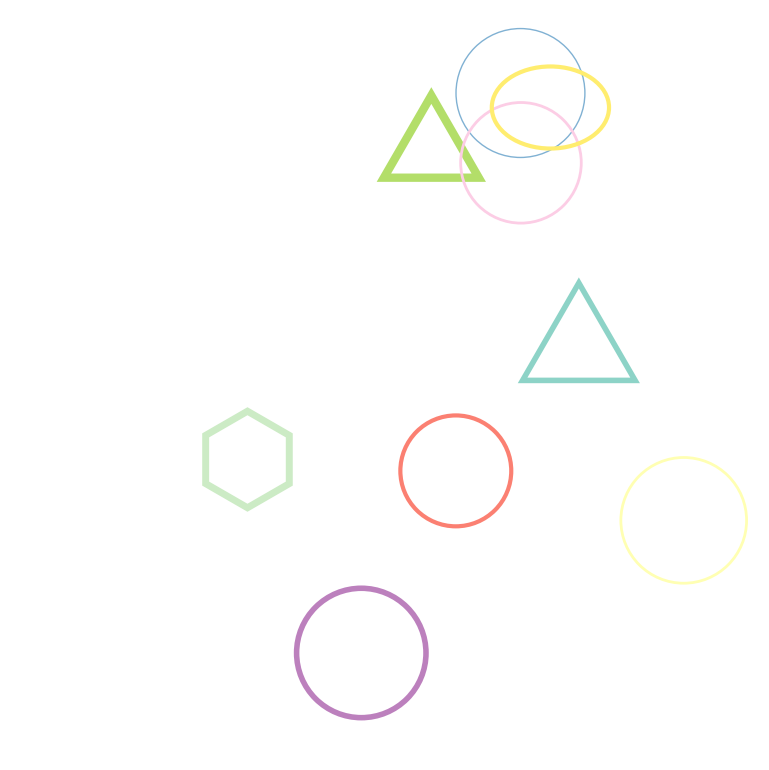[{"shape": "triangle", "thickness": 2, "radius": 0.42, "center": [0.752, 0.548]}, {"shape": "circle", "thickness": 1, "radius": 0.41, "center": [0.888, 0.324]}, {"shape": "circle", "thickness": 1.5, "radius": 0.36, "center": [0.592, 0.388]}, {"shape": "circle", "thickness": 0.5, "radius": 0.42, "center": [0.676, 0.879]}, {"shape": "triangle", "thickness": 3, "radius": 0.36, "center": [0.56, 0.805]}, {"shape": "circle", "thickness": 1, "radius": 0.39, "center": [0.677, 0.789]}, {"shape": "circle", "thickness": 2, "radius": 0.42, "center": [0.469, 0.152]}, {"shape": "hexagon", "thickness": 2.5, "radius": 0.31, "center": [0.321, 0.403]}, {"shape": "oval", "thickness": 1.5, "radius": 0.38, "center": [0.715, 0.86]}]